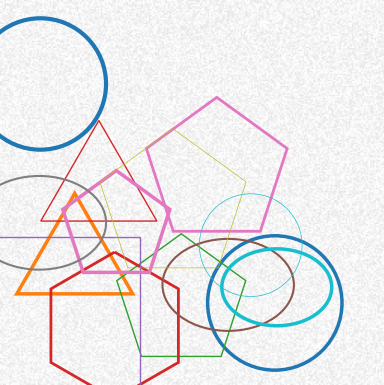[{"shape": "circle", "thickness": 2.5, "radius": 0.87, "center": [0.714, 0.213]}, {"shape": "circle", "thickness": 3, "radius": 0.85, "center": [0.105, 0.782]}, {"shape": "triangle", "thickness": 2.5, "radius": 0.87, "center": [0.194, 0.324]}, {"shape": "pentagon", "thickness": 1, "radius": 0.88, "center": [0.471, 0.217]}, {"shape": "hexagon", "thickness": 2, "radius": 0.96, "center": [0.298, 0.154]}, {"shape": "triangle", "thickness": 1, "radius": 0.87, "center": [0.257, 0.513]}, {"shape": "square", "thickness": 1, "radius": 0.99, "center": [0.164, 0.187]}, {"shape": "oval", "thickness": 1.5, "radius": 0.85, "center": [0.593, 0.26]}, {"shape": "pentagon", "thickness": 2.5, "radius": 0.73, "center": [0.302, 0.411]}, {"shape": "pentagon", "thickness": 2, "radius": 0.96, "center": [0.563, 0.555]}, {"shape": "oval", "thickness": 1.5, "radius": 0.87, "center": [0.102, 0.421]}, {"shape": "pentagon", "thickness": 0.5, "radius": 1.0, "center": [0.449, 0.466]}, {"shape": "oval", "thickness": 2.5, "radius": 0.71, "center": [0.719, 0.254]}, {"shape": "circle", "thickness": 0.5, "radius": 0.67, "center": [0.651, 0.363]}]